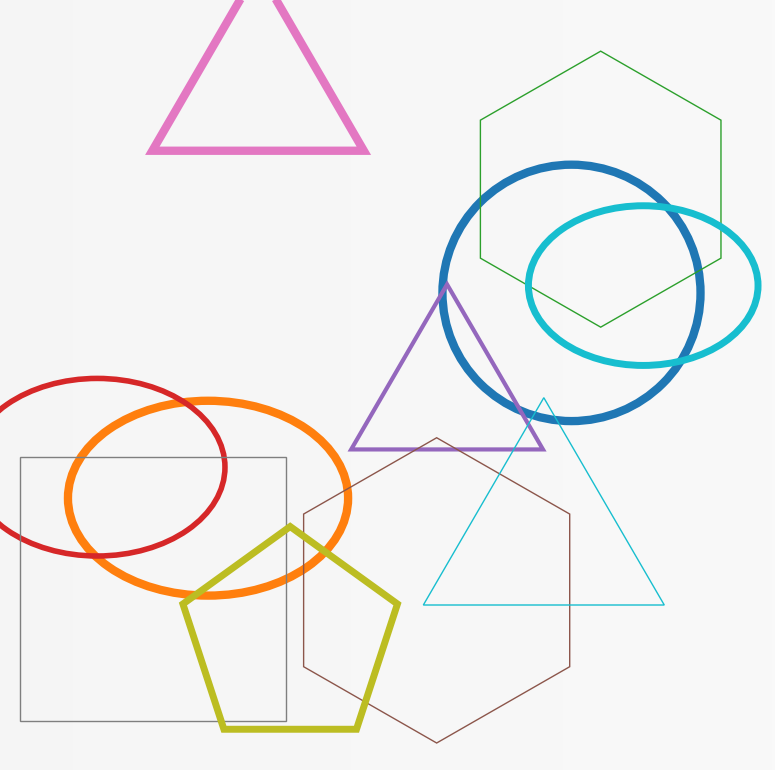[{"shape": "circle", "thickness": 3, "radius": 0.83, "center": [0.737, 0.62]}, {"shape": "oval", "thickness": 3, "radius": 0.9, "center": [0.268, 0.353]}, {"shape": "hexagon", "thickness": 0.5, "radius": 0.9, "center": [0.775, 0.754]}, {"shape": "oval", "thickness": 2, "radius": 0.82, "center": [0.126, 0.393]}, {"shape": "triangle", "thickness": 1.5, "radius": 0.71, "center": [0.577, 0.488]}, {"shape": "hexagon", "thickness": 0.5, "radius": 0.99, "center": [0.563, 0.233]}, {"shape": "triangle", "thickness": 3, "radius": 0.79, "center": [0.333, 0.883]}, {"shape": "square", "thickness": 0.5, "radius": 0.86, "center": [0.197, 0.235]}, {"shape": "pentagon", "thickness": 2.5, "radius": 0.73, "center": [0.374, 0.171]}, {"shape": "oval", "thickness": 2.5, "radius": 0.74, "center": [0.83, 0.629]}, {"shape": "triangle", "thickness": 0.5, "radius": 0.9, "center": [0.702, 0.304]}]